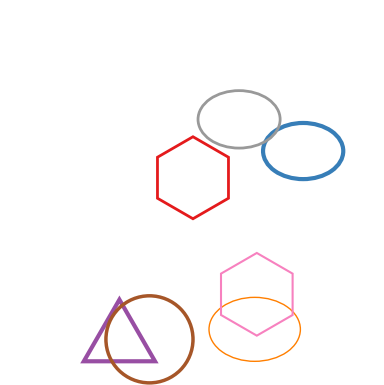[{"shape": "hexagon", "thickness": 2, "radius": 0.53, "center": [0.501, 0.538]}, {"shape": "oval", "thickness": 3, "radius": 0.52, "center": [0.787, 0.608]}, {"shape": "triangle", "thickness": 3, "radius": 0.53, "center": [0.31, 0.115]}, {"shape": "oval", "thickness": 1, "radius": 0.59, "center": [0.662, 0.145]}, {"shape": "circle", "thickness": 2.5, "radius": 0.57, "center": [0.388, 0.119]}, {"shape": "hexagon", "thickness": 1.5, "radius": 0.54, "center": [0.667, 0.236]}, {"shape": "oval", "thickness": 2, "radius": 0.53, "center": [0.621, 0.69]}]